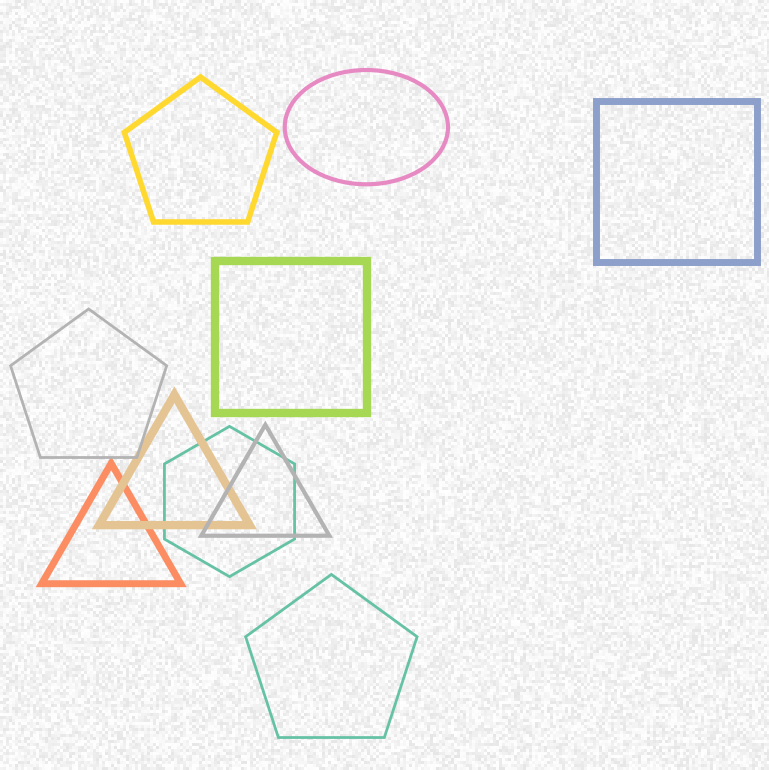[{"shape": "pentagon", "thickness": 1, "radius": 0.59, "center": [0.43, 0.137]}, {"shape": "hexagon", "thickness": 1, "radius": 0.49, "center": [0.298, 0.349]}, {"shape": "triangle", "thickness": 2.5, "radius": 0.52, "center": [0.144, 0.294]}, {"shape": "square", "thickness": 2.5, "radius": 0.52, "center": [0.879, 0.764]}, {"shape": "oval", "thickness": 1.5, "radius": 0.53, "center": [0.476, 0.835]}, {"shape": "square", "thickness": 3, "radius": 0.49, "center": [0.378, 0.563]}, {"shape": "pentagon", "thickness": 2, "radius": 0.52, "center": [0.26, 0.796]}, {"shape": "triangle", "thickness": 3, "radius": 0.56, "center": [0.226, 0.374]}, {"shape": "triangle", "thickness": 1.5, "radius": 0.48, "center": [0.345, 0.352]}, {"shape": "pentagon", "thickness": 1, "radius": 0.53, "center": [0.115, 0.492]}]